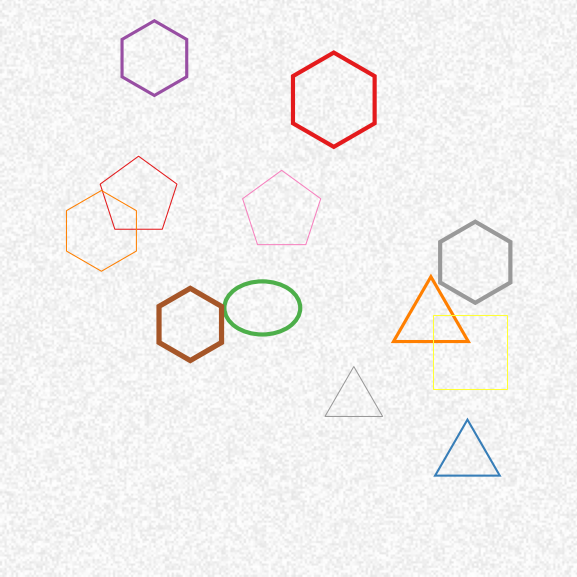[{"shape": "pentagon", "thickness": 0.5, "radius": 0.35, "center": [0.24, 0.659]}, {"shape": "hexagon", "thickness": 2, "radius": 0.41, "center": [0.578, 0.826]}, {"shape": "triangle", "thickness": 1, "radius": 0.32, "center": [0.809, 0.208]}, {"shape": "oval", "thickness": 2, "radius": 0.33, "center": [0.454, 0.466]}, {"shape": "hexagon", "thickness": 1.5, "radius": 0.32, "center": [0.267, 0.898]}, {"shape": "hexagon", "thickness": 0.5, "radius": 0.35, "center": [0.176, 0.599]}, {"shape": "triangle", "thickness": 1.5, "radius": 0.37, "center": [0.746, 0.445]}, {"shape": "square", "thickness": 0.5, "radius": 0.32, "center": [0.814, 0.39]}, {"shape": "hexagon", "thickness": 2.5, "radius": 0.31, "center": [0.329, 0.437]}, {"shape": "pentagon", "thickness": 0.5, "radius": 0.36, "center": [0.488, 0.633]}, {"shape": "hexagon", "thickness": 2, "radius": 0.35, "center": [0.823, 0.545]}, {"shape": "triangle", "thickness": 0.5, "radius": 0.29, "center": [0.613, 0.307]}]